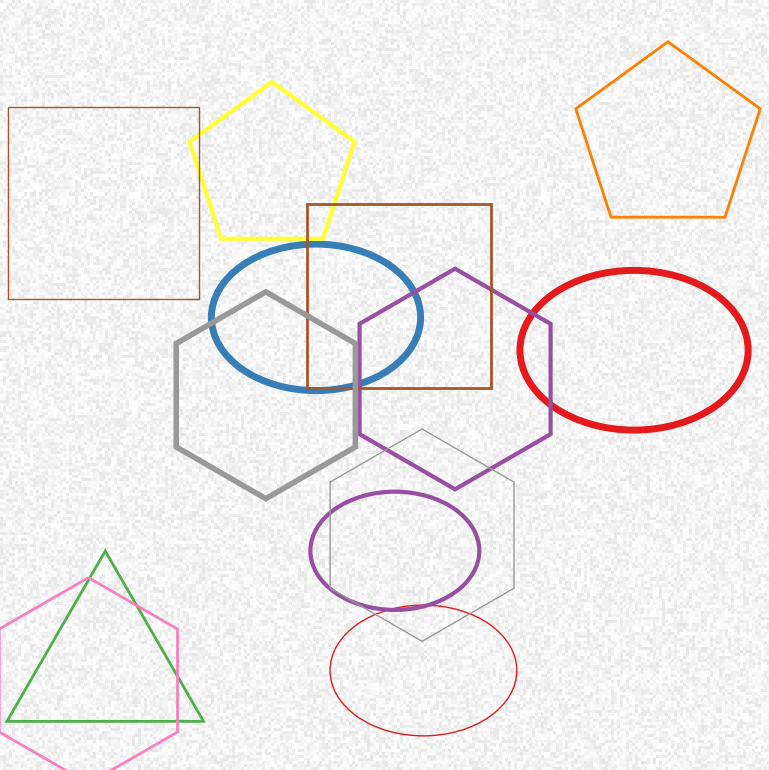[{"shape": "oval", "thickness": 0.5, "radius": 0.61, "center": [0.55, 0.129]}, {"shape": "oval", "thickness": 2.5, "radius": 0.74, "center": [0.823, 0.545]}, {"shape": "oval", "thickness": 2.5, "radius": 0.68, "center": [0.41, 0.588]}, {"shape": "triangle", "thickness": 1, "radius": 0.74, "center": [0.137, 0.137]}, {"shape": "oval", "thickness": 1.5, "radius": 0.55, "center": [0.513, 0.285]}, {"shape": "hexagon", "thickness": 1.5, "radius": 0.72, "center": [0.591, 0.508]}, {"shape": "pentagon", "thickness": 1, "radius": 0.63, "center": [0.868, 0.82]}, {"shape": "pentagon", "thickness": 1.5, "radius": 0.56, "center": [0.353, 0.781]}, {"shape": "square", "thickness": 1, "radius": 0.6, "center": [0.518, 0.616]}, {"shape": "square", "thickness": 0.5, "radius": 0.62, "center": [0.134, 0.737]}, {"shape": "hexagon", "thickness": 1, "radius": 0.67, "center": [0.115, 0.116]}, {"shape": "hexagon", "thickness": 2, "radius": 0.67, "center": [0.345, 0.487]}, {"shape": "hexagon", "thickness": 0.5, "radius": 0.69, "center": [0.548, 0.305]}]